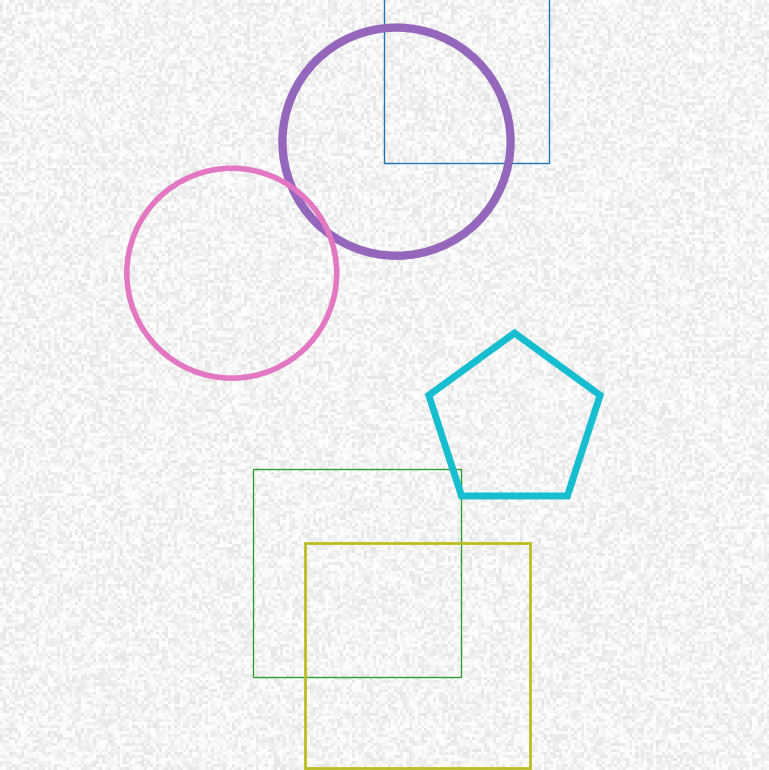[{"shape": "square", "thickness": 0.5, "radius": 0.54, "center": [0.606, 0.896]}, {"shape": "square", "thickness": 0.5, "radius": 0.68, "center": [0.464, 0.256]}, {"shape": "circle", "thickness": 3, "radius": 0.74, "center": [0.515, 0.816]}, {"shape": "circle", "thickness": 2, "radius": 0.68, "center": [0.301, 0.645]}, {"shape": "square", "thickness": 1, "radius": 0.73, "center": [0.542, 0.148]}, {"shape": "pentagon", "thickness": 2.5, "radius": 0.58, "center": [0.668, 0.451]}]